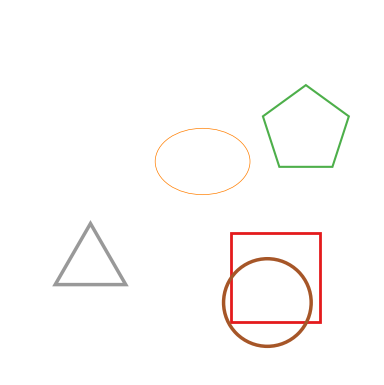[{"shape": "square", "thickness": 2, "radius": 0.58, "center": [0.716, 0.279]}, {"shape": "pentagon", "thickness": 1.5, "radius": 0.59, "center": [0.794, 0.662]}, {"shape": "oval", "thickness": 0.5, "radius": 0.62, "center": [0.526, 0.581]}, {"shape": "circle", "thickness": 2.5, "radius": 0.57, "center": [0.694, 0.214]}, {"shape": "triangle", "thickness": 2.5, "radius": 0.53, "center": [0.235, 0.314]}]